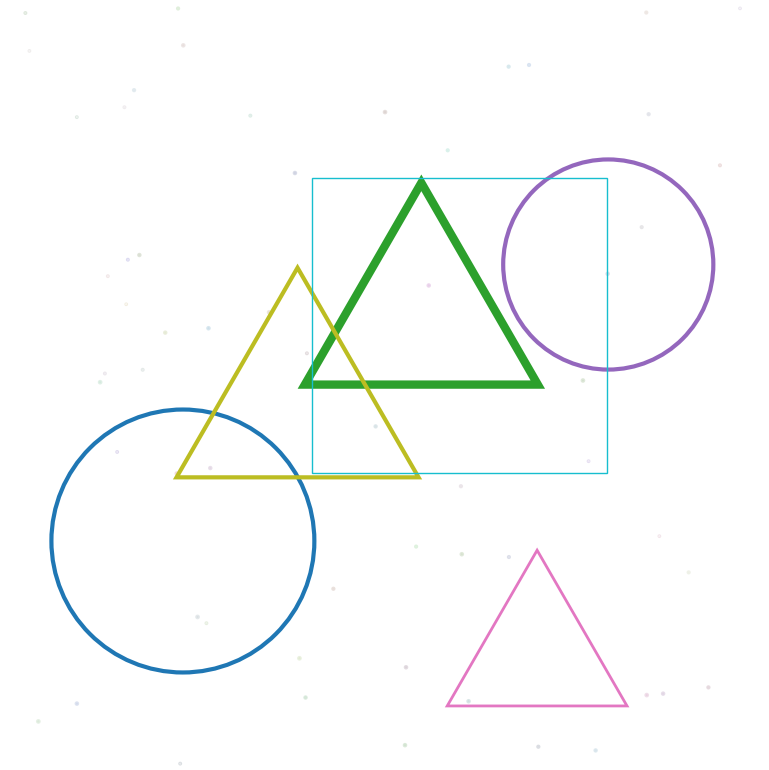[{"shape": "circle", "thickness": 1.5, "radius": 0.85, "center": [0.238, 0.297]}, {"shape": "triangle", "thickness": 3, "radius": 0.87, "center": [0.547, 0.588]}, {"shape": "circle", "thickness": 1.5, "radius": 0.68, "center": [0.79, 0.656]}, {"shape": "triangle", "thickness": 1, "radius": 0.67, "center": [0.698, 0.151]}, {"shape": "triangle", "thickness": 1.5, "radius": 0.91, "center": [0.386, 0.471]}, {"shape": "square", "thickness": 0.5, "radius": 0.96, "center": [0.596, 0.577]}]